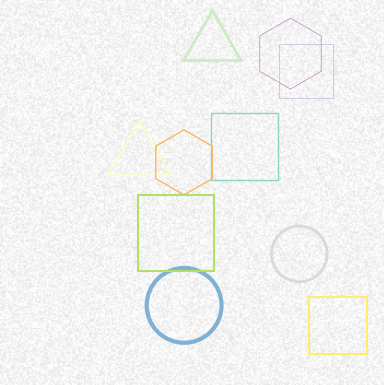[{"shape": "square", "thickness": 1, "radius": 0.44, "center": [0.634, 0.62]}, {"shape": "triangle", "thickness": 1, "radius": 0.47, "center": [0.361, 0.592]}, {"shape": "square", "thickness": 0.5, "radius": 0.35, "center": [0.795, 0.816]}, {"shape": "circle", "thickness": 3, "radius": 0.49, "center": [0.478, 0.207]}, {"shape": "hexagon", "thickness": 1, "radius": 0.42, "center": [0.478, 0.578]}, {"shape": "square", "thickness": 1.5, "radius": 0.5, "center": [0.457, 0.394]}, {"shape": "circle", "thickness": 2, "radius": 0.36, "center": [0.777, 0.341]}, {"shape": "hexagon", "thickness": 0.5, "radius": 0.46, "center": [0.755, 0.861]}, {"shape": "triangle", "thickness": 2, "radius": 0.43, "center": [0.552, 0.886]}, {"shape": "square", "thickness": 1.5, "radius": 0.37, "center": [0.878, 0.154]}]